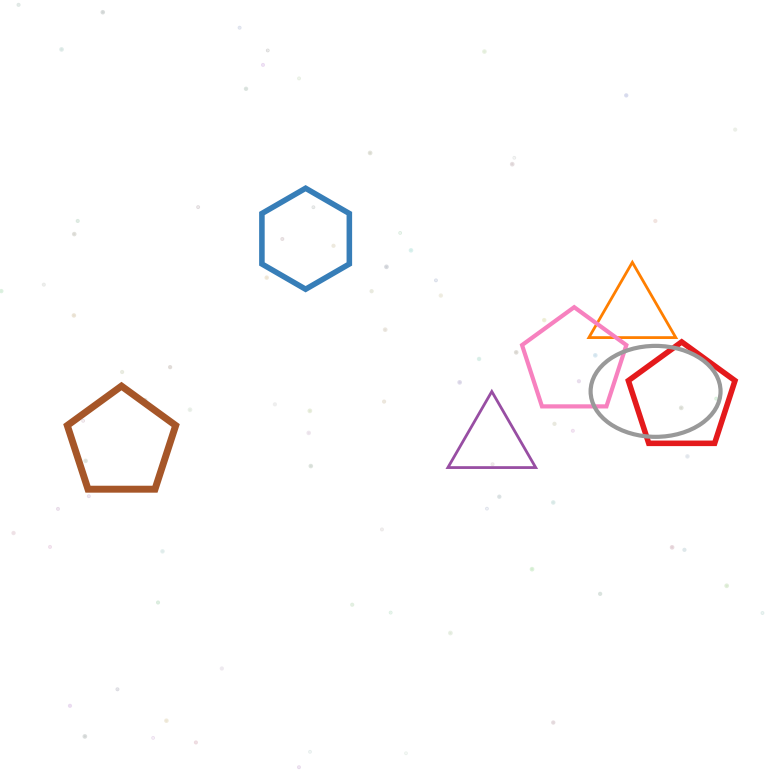[{"shape": "pentagon", "thickness": 2, "radius": 0.36, "center": [0.885, 0.483]}, {"shape": "hexagon", "thickness": 2, "radius": 0.33, "center": [0.397, 0.69]}, {"shape": "triangle", "thickness": 1, "radius": 0.33, "center": [0.639, 0.426]}, {"shape": "triangle", "thickness": 1, "radius": 0.33, "center": [0.821, 0.594]}, {"shape": "pentagon", "thickness": 2.5, "radius": 0.37, "center": [0.158, 0.425]}, {"shape": "pentagon", "thickness": 1.5, "radius": 0.36, "center": [0.746, 0.53]}, {"shape": "oval", "thickness": 1.5, "radius": 0.42, "center": [0.851, 0.492]}]